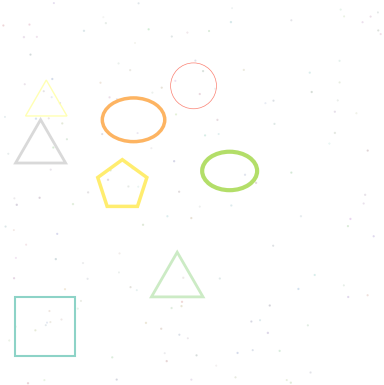[{"shape": "square", "thickness": 1.5, "radius": 0.39, "center": [0.117, 0.152]}, {"shape": "triangle", "thickness": 1, "radius": 0.31, "center": [0.12, 0.73]}, {"shape": "circle", "thickness": 0.5, "radius": 0.3, "center": [0.503, 0.777]}, {"shape": "oval", "thickness": 2.5, "radius": 0.41, "center": [0.347, 0.689]}, {"shape": "oval", "thickness": 3, "radius": 0.36, "center": [0.597, 0.556]}, {"shape": "triangle", "thickness": 2, "radius": 0.38, "center": [0.105, 0.614]}, {"shape": "triangle", "thickness": 2, "radius": 0.39, "center": [0.46, 0.268]}, {"shape": "pentagon", "thickness": 2.5, "radius": 0.34, "center": [0.318, 0.518]}]